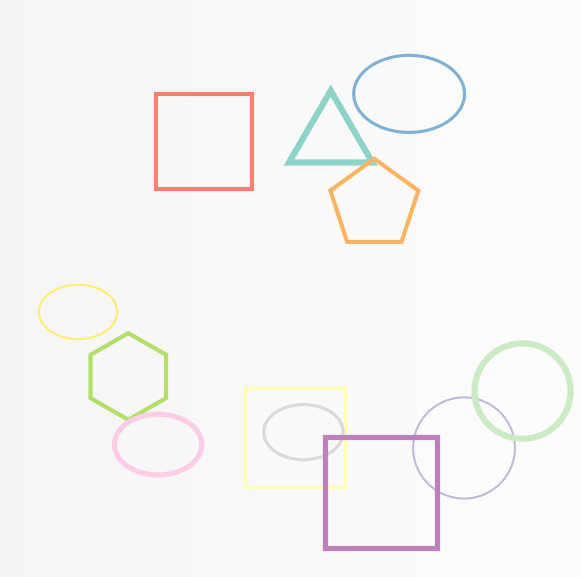[{"shape": "triangle", "thickness": 3, "radius": 0.41, "center": [0.569, 0.759]}, {"shape": "square", "thickness": 1.5, "radius": 0.43, "center": [0.508, 0.241]}, {"shape": "circle", "thickness": 1, "radius": 0.44, "center": [0.798, 0.223]}, {"shape": "square", "thickness": 2, "radius": 0.41, "center": [0.35, 0.754]}, {"shape": "oval", "thickness": 1.5, "radius": 0.48, "center": [0.704, 0.837]}, {"shape": "pentagon", "thickness": 2, "radius": 0.4, "center": [0.644, 0.645]}, {"shape": "hexagon", "thickness": 2, "radius": 0.38, "center": [0.221, 0.347]}, {"shape": "oval", "thickness": 2.5, "radius": 0.38, "center": [0.272, 0.229]}, {"shape": "oval", "thickness": 1.5, "radius": 0.34, "center": [0.522, 0.251]}, {"shape": "square", "thickness": 2.5, "radius": 0.48, "center": [0.656, 0.146]}, {"shape": "circle", "thickness": 3, "radius": 0.41, "center": [0.899, 0.322]}, {"shape": "oval", "thickness": 1, "radius": 0.34, "center": [0.134, 0.459]}]